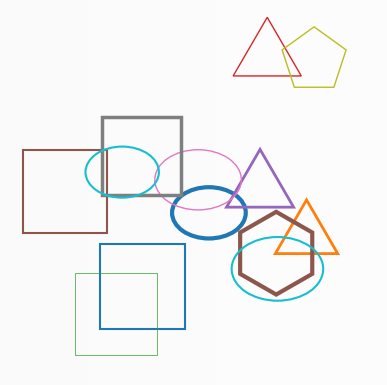[{"shape": "oval", "thickness": 3, "radius": 0.48, "center": [0.539, 0.447]}, {"shape": "square", "thickness": 1.5, "radius": 0.55, "center": [0.368, 0.256]}, {"shape": "triangle", "thickness": 2, "radius": 0.46, "center": [0.791, 0.388]}, {"shape": "square", "thickness": 0.5, "radius": 0.53, "center": [0.3, 0.184]}, {"shape": "triangle", "thickness": 1, "radius": 0.51, "center": [0.69, 0.853]}, {"shape": "triangle", "thickness": 2, "radius": 0.5, "center": [0.671, 0.512]}, {"shape": "hexagon", "thickness": 3, "radius": 0.54, "center": [0.713, 0.342]}, {"shape": "square", "thickness": 1.5, "radius": 0.54, "center": [0.168, 0.502]}, {"shape": "oval", "thickness": 1, "radius": 0.56, "center": [0.511, 0.533]}, {"shape": "square", "thickness": 2.5, "radius": 0.51, "center": [0.366, 0.595]}, {"shape": "pentagon", "thickness": 1, "radius": 0.43, "center": [0.811, 0.844]}, {"shape": "oval", "thickness": 1.5, "radius": 0.59, "center": [0.716, 0.302]}, {"shape": "oval", "thickness": 1.5, "radius": 0.47, "center": [0.315, 0.553]}]